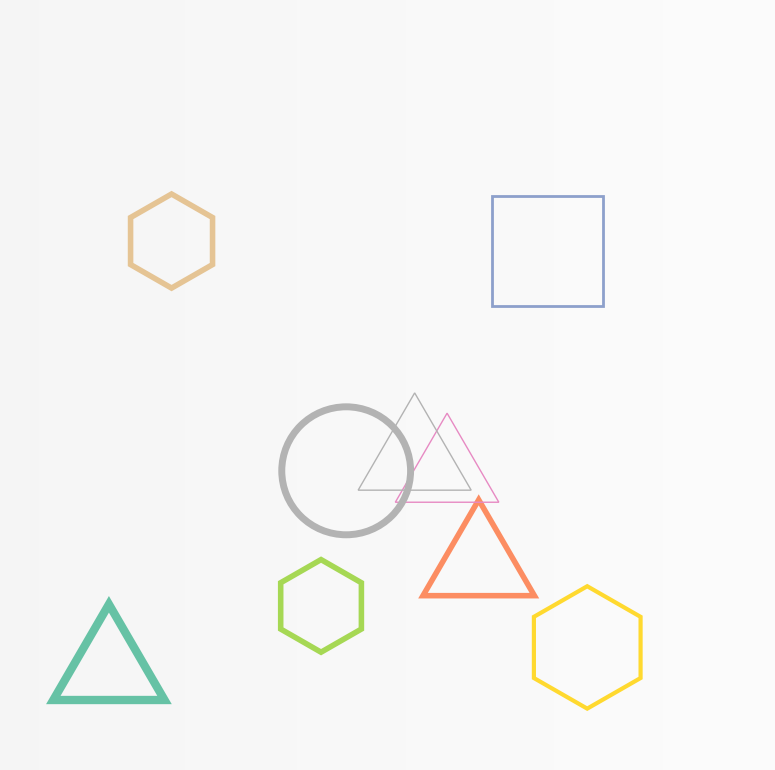[{"shape": "triangle", "thickness": 3, "radius": 0.41, "center": [0.141, 0.132]}, {"shape": "triangle", "thickness": 2, "radius": 0.41, "center": [0.618, 0.268]}, {"shape": "square", "thickness": 1, "radius": 0.36, "center": [0.706, 0.674]}, {"shape": "triangle", "thickness": 0.5, "radius": 0.39, "center": [0.577, 0.386]}, {"shape": "hexagon", "thickness": 2, "radius": 0.3, "center": [0.414, 0.213]}, {"shape": "hexagon", "thickness": 1.5, "radius": 0.4, "center": [0.758, 0.159]}, {"shape": "hexagon", "thickness": 2, "radius": 0.31, "center": [0.221, 0.687]}, {"shape": "circle", "thickness": 2.5, "radius": 0.42, "center": [0.447, 0.389]}, {"shape": "triangle", "thickness": 0.5, "radius": 0.42, "center": [0.535, 0.406]}]